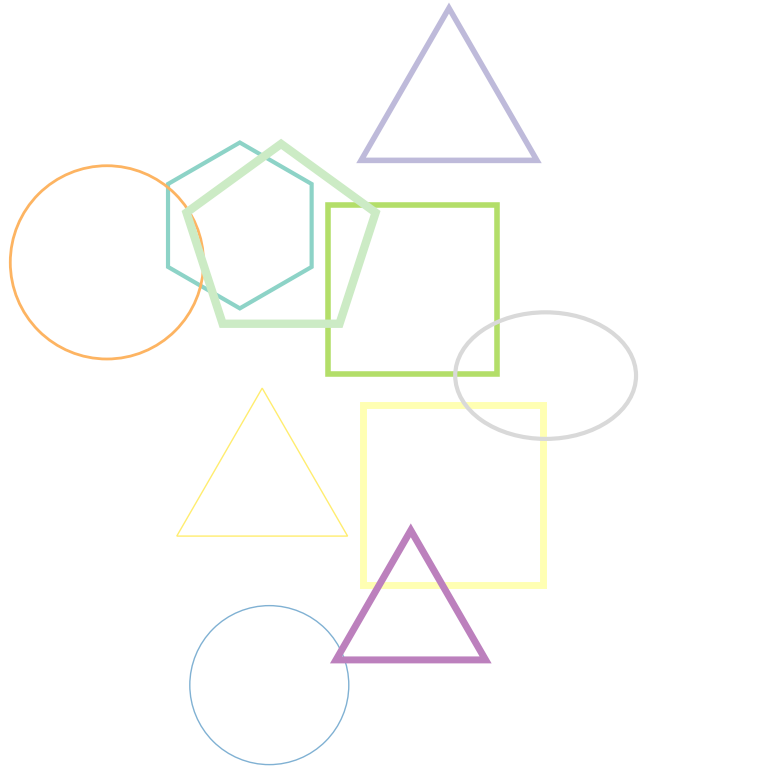[{"shape": "hexagon", "thickness": 1.5, "radius": 0.54, "center": [0.311, 0.707]}, {"shape": "square", "thickness": 2.5, "radius": 0.59, "center": [0.589, 0.357]}, {"shape": "triangle", "thickness": 2, "radius": 0.66, "center": [0.583, 0.858]}, {"shape": "circle", "thickness": 0.5, "radius": 0.52, "center": [0.35, 0.11]}, {"shape": "circle", "thickness": 1, "radius": 0.63, "center": [0.139, 0.659]}, {"shape": "square", "thickness": 2, "radius": 0.55, "center": [0.536, 0.624]}, {"shape": "oval", "thickness": 1.5, "radius": 0.59, "center": [0.709, 0.512]}, {"shape": "triangle", "thickness": 2.5, "radius": 0.56, "center": [0.534, 0.199]}, {"shape": "pentagon", "thickness": 3, "radius": 0.65, "center": [0.365, 0.684]}, {"shape": "triangle", "thickness": 0.5, "radius": 0.64, "center": [0.34, 0.368]}]